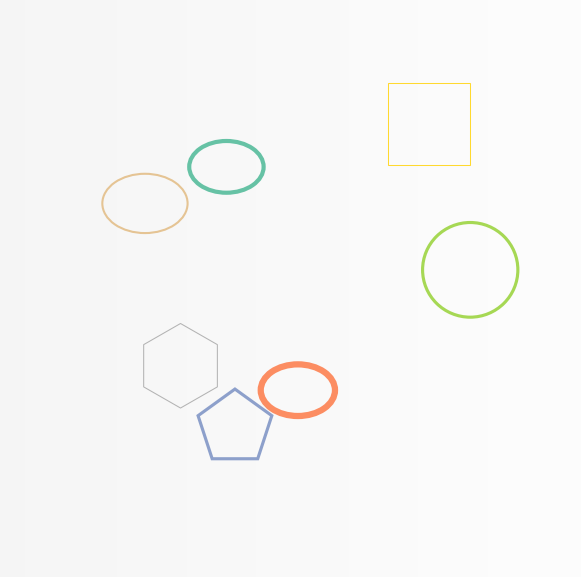[{"shape": "oval", "thickness": 2, "radius": 0.32, "center": [0.39, 0.71]}, {"shape": "oval", "thickness": 3, "radius": 0.32, "center": [0.512, 0.323]}, {"shape": "pentagon", "thickness": 1.5, "radius": 0.33, "center": [0.404, 0.259]}, {"shape": "circle", "thickness": 1.5, "radius": 0.41, "center": [0.809, 0.532]}, {"shape": "square", "thickness": 0.5, "radius": 0.35, "center": [0.738, 0.785]}, {"shape": "oval", "thickness": 1, "radius": 0.37, "center": [0.249, 0.647]}, {"shape": "hexagon", "thickness": 0.5, "radius": 0.37, "center": [0.311, 0.366]}]